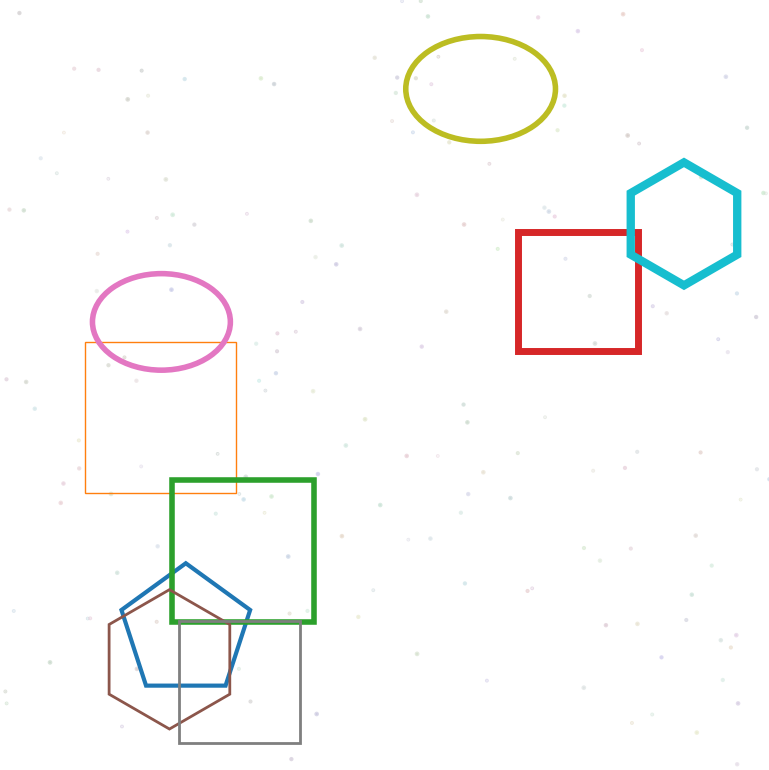[{"shape": "pentagon", "thickness": 1.5, "radius": 0.44, "center": [0.241, 0.181]}, {"shape": "square", "thickness": 0.5, "radius": 0.49, "center": [0.209, 0.458]}, {"shape": "square", "thickness": 2, "radius": 0.46, "center": [0.315, 0.284]}, {"shape": "square", "thickness": 2.5, "radius": 0.39, "center": [0.751, 0.621]}, {"shape": "hexagon", "thickness": 1, "radius": 0.45, "center": [0.22, 0.144]}, {"shape": "oval", "thickness": 2, "radius": 0.45, "center": [0.21, 0.582]}, {"shape": "square", "thickness": 1, "radius": 0.39, "center": [0.311, 0.114]}, {"shape": "oval", "thickness": 2, "radius": 0.49, "center": [0.624, 0.885]}, {"shape": "hexagon", "thickness": 3, "radius": 0.4, "center": [0.888, 0.709]}]